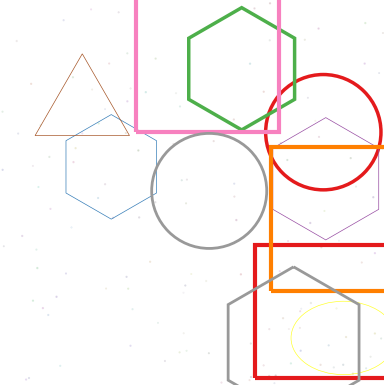[{"shape": "square", "thickness": 3, "radius": 0.86, "center": [0.835, 0.191]}, {"shape": "circle", "thickness": 2.5, "radius": 0.75, "center": [0.84, 0.657]}, {"shape": "hexagon", "thickness": 0.5, "radius": 0.68, "center": [0.289, 0.567]}, {"shape": "hexagon", "thickness": 2.5, "radius": 0.79, "center": [0.628, 0.821]}, {"shape": "hexagon", "thickness": 0.5, "radius": 0.79, "center": [0.846, 0.536]}, {"shape": "square", "thickness": 3, "radius": 0.94, "center": [0.891, 0.432]}, {"shape": "oval", "thickness": 0.5, "radius": 0.68, "center": [0.892, 0.122]}, {"shape": "triangle", "thickness": 0.5, "radius": 0.71, "center": [0.214, 0.719]}, {"shape": "square", "thickness": 3, "radius": 0.93, "center": [0.539, 0.843]}, {"shape": "hexagon", "thickness": 2, "radius": 0.98, "center": [0.763, 0.111]}, {"shape": "circle", "thickness": 2, "radius": 0.75, "center": [0.543, 0.504]}]